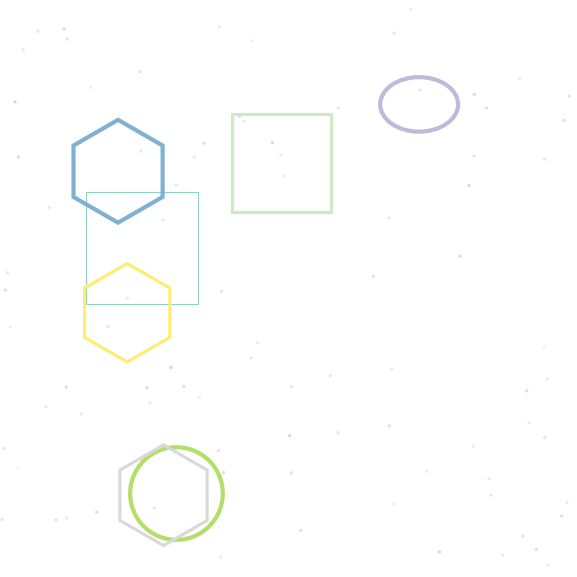[{"shape": "square", "thickness": 0.5, "radius": 0.49, "center": [0.246, 0.569]}, {"shape": "oval", "thickness": 2, "radius": 0.34, "center": [0.726, 0.818]}, {"shape": "hexagon", "thickness": 2, "radius": 0.45, "center": [0.204, 0.703]}, {"shape": "circle", "thickness": 2, "radius": 0.4, "center": [0.306, 0.145]}, {"shape": "hexagon", "thickness": 1.5, "radius": 0.44, "center": [0.283, 0.142]}, {"shape": "square", "thickness": 1.5, "radius": 0.43, "center": [0.487, 0.717]}, {"shape": "hexagon", "thickness": 1.5, "radius": 0.43, "center": [0.22, 0.458]}]